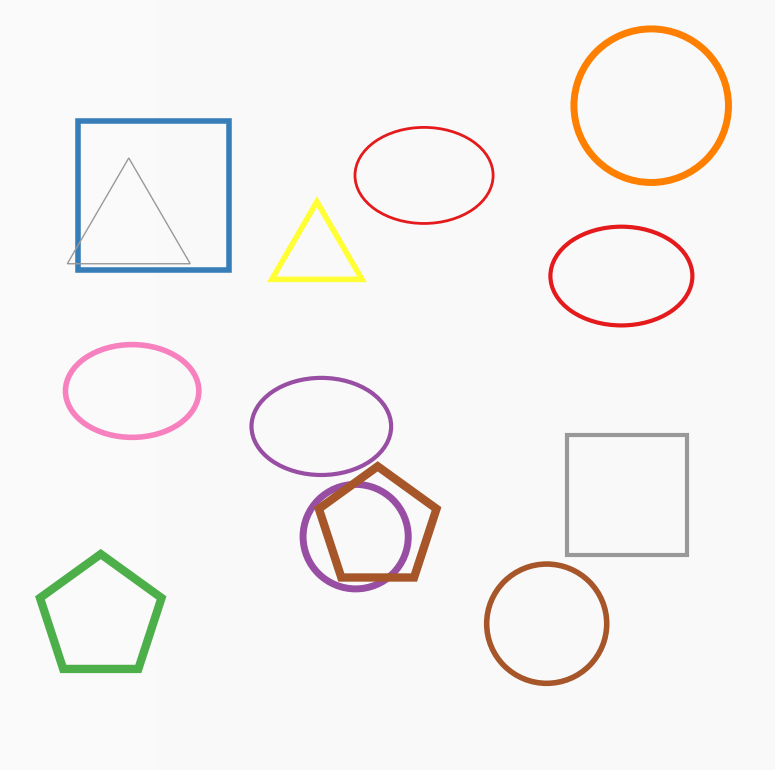[{"shape": "oval", "thickness": 1, "radius": 0.45, "center": [0.547, 0.772]}, {"shape": "oval", "thickness": 1.5, "radius": 0.46, "center": [0.802, 0.641]}, {"shape": "square", "thickness": 2, "radius": 0.49, "center": [0.198, 0.746]}, {"shape": "pentagon", "thickness": 3, "radius": 0.41, "center": [0.13, 0.198]}, {"shape": "circle", "thickness": 2.5, "radius": 0.34, "center": [0.459, 0.303]}, {"shape": "oval", "thickness": 1.5, "radius": 0.45, "center": [0.415, 0.446]}, {"shape": "circle", "thickness": 2.5, "radius": 0.5, "center": [0.84, 0.863]}, {"shape": "triangle", "thickness": 2, "radius": 0.34, "center": [0.409, 0.671]}, {"shape": "pentagon", "thickness": 3, "radius": 0.4, "center": [0.487, 0.315]}, {"shape": "circle", "thickness": 2, "radius": 0.39, "center": [0.705, 0.19]}, {"shape": "oval", "thickness": 2, "radius": 0.43, "center": [0.171, 0.492]}, {"shape": "square", "thickness": 1.5, "radius": 0.39, "center": [0.809, 0.357]}, {"shape": "triangle", "thickness": 0.5, "radius": 0.46, "center": [0.166, 0.703]}]